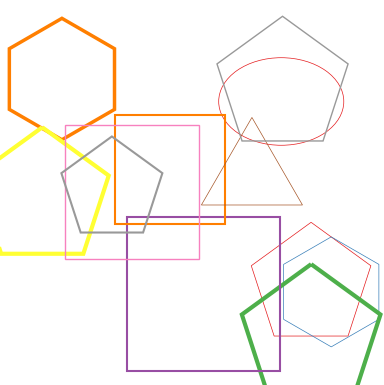[{"shape": "pentagon", "thickness": 0.5, "radius": 0.82, "center": [0.808, 0.259]}, {"shape": "oval", "thickness": 0.5, "radius": 0.81, "center": [0.73, 0.736]}, {"shape": "hexagon", "thickness": 0.5, "radius": 0.71, "center": [0.86, 0.242]}, {"shape": "pentagon", "thickness": 3, "radius": 0.95, "center": [0.808, 0.125]}, {"shape": "square", "thickness": 1.5, "radius": 1.0, "center": [0.529, 0.236]}, {"shape": "hexagon", "thickness": 2.5, "radius": 0.79, "center": [0.161, 0.795]}, {"shape": "square", "thickness": 1.5, "radius": 0.71, "center": [0.442, 0.559]}, {"shape": "pentagon", "thickness": 3, "radius": 0.91, "center": [0.11, 0.488]}, {"shape": "triangle", "thickness": 0.5, "radius": 0.76, "center": [0.654, 0.543]}, {"shape": "square", "thickness": 1, "radius": 0.88, "center": [0.343, 0.501]}, {"shape": "pentagon", "thickness": 1, "radius": 0.89, "center": [0.734, 0.779]}, {"shape": "pentagon", "thickness": 1.5, "radius": 0.69, "center": [0.291, 0.508]}]